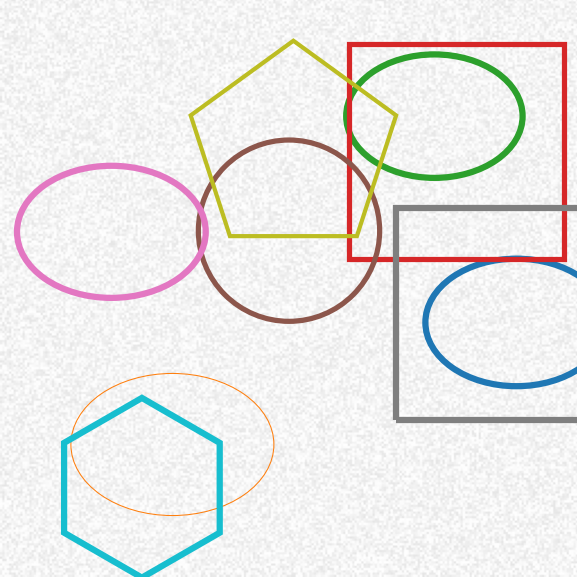[{"shape": "oval", "thickness": 3, "radius": 0.79, "center": [0.894, 0.441]}, {"shape": "oval", "thickness": 0.5, "radius": 0.88, "center": [0.299, 0.229]}, {"shape": "oval", "thickness": 3, "radius": 0.76, "center": [0.752, 0.798]}, {"shape": "square", "thickness": 2.5, "radius": 0.93, "center": [0.791, 0.737]}, {"shape": "circle", "thickness": 2.5, "radius": 0.78, "center": [0.5, 0.6]}, {"shape": "oval", "thickness": 3, "radius": 0.82, "center": [0.193, 0.598]}, {"shape": "square", "thickness": 3, "radius": 0.92, "center": [0.869, 0.456]}, {"shape": "pentagon", "thickness": 2, "radius": 0.94, "center": [0.508, 0.742]}, {"shape": "hexagon", "thickness": 3, "radius": 0.78, "center": [0.246, 0.154]}]